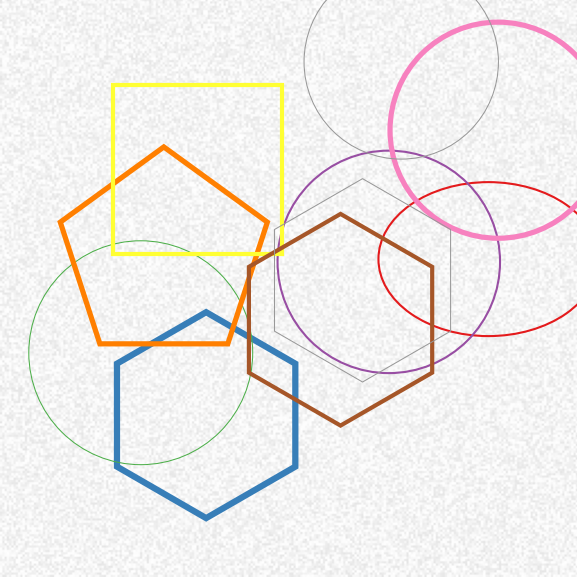[{"shape": "oval", "thickness": 1, "radius": 0.95, "center": [0.846, 0.55]}, {"shape": "hexagon", "thickness": 3, "radius": 0.89, "center": [0.357, 0.28]}, {"shape": "circle", "thickness": 0.5, "radius": 0.97, "center": [0.244, 0.388]}, {"shape": "circle", "thickness": 1, "radius": 0.96, "center": [0.673, 0.546]}, {"shape": "pentagon", "thickness": 2.5, "radius": 0.94, "center": [0.284, 0.556]}, {"shape": "square", "thickness": 2, "radius": 0.73, "center": [0.343, 0.706]}, {"shape": "hexagon", "thickness": 2, "radius": 0.92, "center": [0.59, 0.445]}, {"shape": "circle", "thickness": 2.5, "radius": 0.94, "center": [0.862, 0.774]}, {"shape": "hexagon", "thickness": 0.5, "radius": 0.88, "center": [0.628, 0.514]}, {"shape": "circle", "thickness": 0.5, "radius": 0.84, "center": [0.695, 0.892]}]